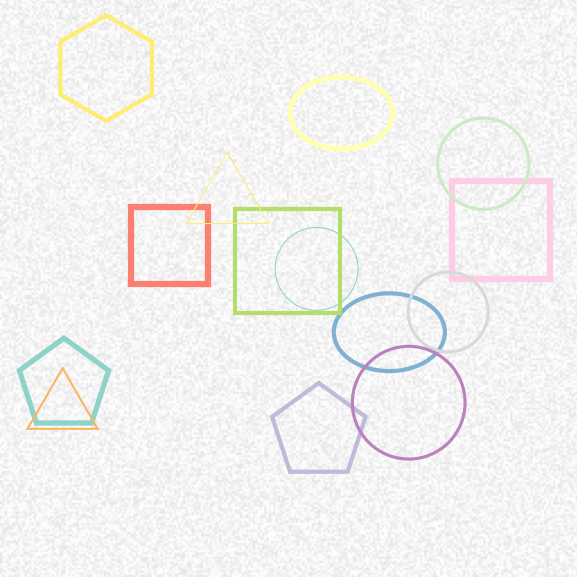[{"shape": "circle", "thickness": 0.5, "radius": 0.36, "center": [0.548, 0.533]}, {"shape": "pentagon", "thickness": 2.5, "radius": 0.41, "center": [0.111, 0.332]}, {"shape": "oval", "thickness": 2.5, "radius": 0.44, "center": [0.591, 0.804]}, {"shape": "pentagon", "thickness": 2, "radius": 0.43, "center": [0.552, 0.251]}, {"shape": "square", "thickness": 3, "radius": 0.34, "center": [0.294, 0.574]}, {"shape": "oval", "thickness": 2, "radius": 0.48, "center": [0.674, 0.424]}, {"shape": "triangle", "thickness": 1, "radius": 0.35, "center": [0.108, 0.292]}, {"shape": "square", "thickness": 2, "radius": 0.45, "center": [0.498, 0.547]}, {"shape": "square", "thickness": 3, "radius": 0.43, "center": [0.868, 0.601]}, {"shape": "circle", "thickness": 1.5, "radius": 0.35, "center": [0.776, 0.459]}, {"shape": "circle", "thickness": 1.5, "radius": 0.49, "center": [0.708, 0.302]}, {"shape": "circle", "thickness": 1.5, "radius": 0.4, "center": [0.837, 0.716]}, {"shape": "hexagon", "thickness": 2, "radius": 0.46, "center": [0.184, 0.881]}, {"shape": "triangle", "thickness": 0.5, "radius": 0.41, "center": [0.394, 0.653]}]